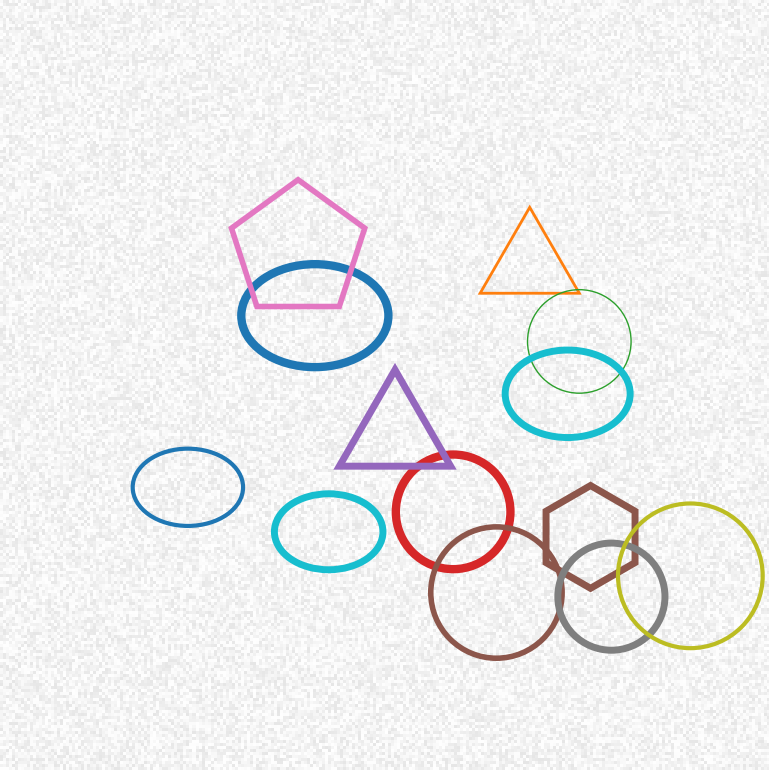[{"shape": "oval", "thickness": 3, "radius": 0.48, "center": [0.409, 0.59]}, {"shape": "oval", "thickness": 1.5, "radius": 0.36, "center": [0.244, 0.367]}, {"shape": "triangle", "thickness": 1, "radius": 0.37, "center": [0.688, 0.656]}, {"shape": "circle", "thickness": 0.5, "radius": 0.34, "center": [0.752, 0.557]}, {"shape": "circle", "thickness": 3, "radius": 0.37, "center": [0.588, 0.335]}, {"shape": "triangle", "thickness": 2.5, "radius": 0.42, "center": [0.513, 0.436]}, {"shape": "hexagon", "thickness": 2.5, "radius": 0.33, "center": [0.767, 0.303]}, {"shape": "circle", "thickness": 2, "radius": 0.43, "center": [0.645, 0.23]}, {"shape": "pentagon", "thickness": 2, "radius": 0.45, "center": [0.387, 0.676]}, {"shape": "circle", "thickness": 2.5, "radius": 0.35, "center": [0.794, 0.225]}, {"shape": "circle", "thickness": 1.5, "radius": 0.47, "center": [0.897, 0.252]}, {"shape": "oval", "thickness": 2.5, "radius": 0.35, "center": [0.427, 0.309]}, {"shape": "oval", "thickness": 2.5, "radius": 0.41, "center": [0.737, 0.489]}]